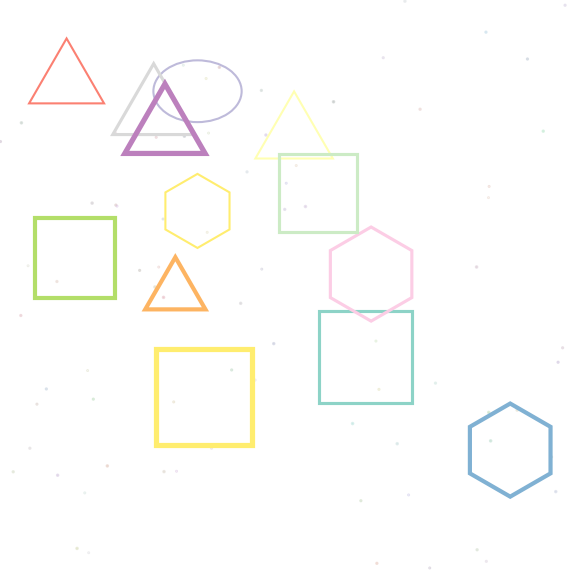[{"shape": "square", "thickness": 1.5, "radius": 0.4, "center": [0.632, 0.381]}, {"shape": "triangle", "thickness": 1, "radius": 0.39, "center": [0.509, 0.763]}, {"shape": "oval", "thickness": 1, "radius": 0.38, "center": [0.342, 0.841]}, {"shape": "triangle", "thickness": 1, "radius": 0.37, "center": [0.115, 0.858]}, {"shape": "hexagon", "thickness": 2, "radius": 0.4, "center": [0.883, 0.22]}, {"shape": "triangle", "thickness": 2, "radius": 0.3, "center": [0.304, 0.494]}, {"shape": "square", "thickness": 2, "radius": 0.34, "center": [0.13, 0.552]}, {"shape": "hexagon", "thickness": 1.5, "radius": 0.41, "center": [0.643, 0.525]}, {"shape": "triangle", "thickness": 1.5, "radius": 0.41, "center": [0.266, 0.807]}, {"shape": "triangle", "thickness": 2.5, "radius": 0.4, "center": [0.286, 0.774]}, {"shape": "square", "thickness": 1.5, "radius": 0.34, "center": [0.55, 0.665]}, {"shape": "square", "thickness": 2.5, "radius": 0.42, "center": [0.353, 0.311]}, {"shape": "hexagon", "thickness": 1, "radius": 0.32, "center": [0.342, 0.634]}]